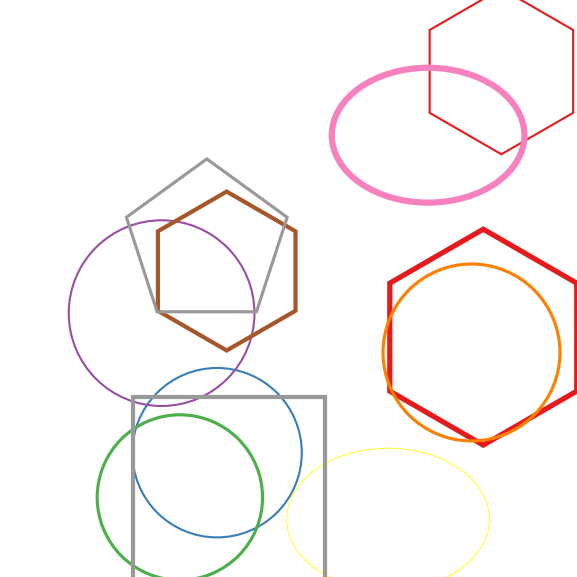[{"shape": "hexagon", "thickness": 1, "radius": 0.72, "center": [0.868, 0.875]}, {"shape": "hexagon", "thickness": 2.5, "radius": 0.93, "center": [0.837, 0.415]}, {"shape": "circle", "thickness": 1, "radius": 0.73, "center": [0.376, 0.215]}, {"shape": "circle", "thickness": 1.5, "radius": 0.72, "center": [0.311, 0.138]}, {"shape": "circle", "thickness": 1, "radius": 0.8, "center": [0.28, 0.457]}, {"shape": "circle", "thickness": 1.5, "radius": 0.77, "center": [0.816, 0.389]}, {"shape": "oval", "thickness": 0.5, "radius": 0.88, "center": [0.672, 0.1]}, {"shape": "hexagon", "thickness": 2, "radius": 0.69, "center": [0.393, 0.53]}, {"shape": "oval", "thickness": 3, "radius": 0.83, "center": [0.741, 0.765]}, {"shape": "square", "thickness": 2, "radius": 0.83, "center": [0.397, 0.145]}, {"shape": "pentagon", "thickness": 1.5, "radius": 0.73, "center": [0.358, 0.578]}]